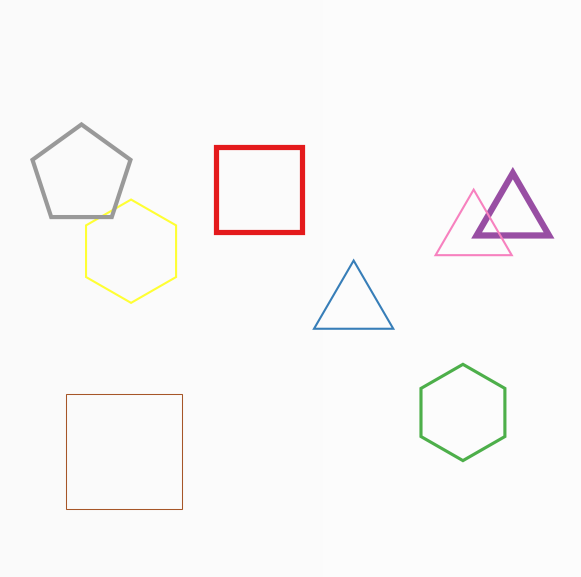[{"shape": "square", "thickness": 2.5, "radius": 0.37, "center": [0.445, 0.671]}, {"shape": "triangle", "thickness": 1, "radius": 0.39, "center": [0.608, 0.469]}, {"shape": "hexagon", "thickness": 1.5, "radius": 0.42, "center": [0.796, 0.285]}, {"shape": "triangle", "thickness": 3, "radius": 0.36, "center": [0.882, 0.627]}, {"shape": "hexagon", "thickness": 1, "radius": 0.45, "center": [0.225, 0.564]}, {"shape": "square", "thickness": 0.5, "radius": 0.5, "center": [0.213, 0.217]}, {"shape": "triangle", "thickness": 1, "radius": 0.38, "center": [0.815, 0.595]}, {"shape": "pentagon", "thickness": 2, "radius": 0.44, "center": [0.14, 0.695]}]